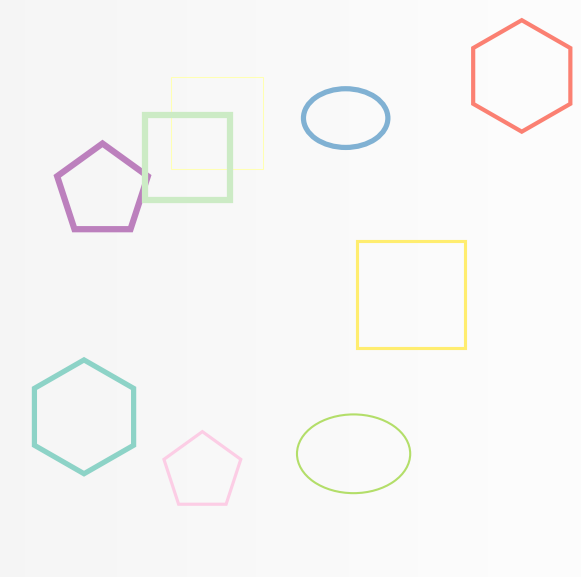[{"shape": "hexagon", "thickness": 2.5, "radius": 0.49, "center": [0.145, 0.277]}, {"shape": "square", "thickness": 0.5, "radius": 0.4, "center": [0.373, 0.786]}, {"shape": "hexagon", "thickness": 2, "radius": 0.48, "center": [0.898, 0.868]}, {"shape": "oval", "thickness": 2.5, "radius": 0.36, "center": [0.595, 0.795]}, {"shape": "oval", "thickness": 1, "radius": 0.49, "center": [0.608, 0.213]}, {"shape": "pentagon", "thickness": 1.5, "radius": 0.35, "center": [0.348, 0.182]}, {"shape": "pentagon", "thickness": 3, "radius": 0.41, "center": [0.176, 0.669]}, {"shape": "square", "thickness": 3, "radius": 0.37, "center": [0.322, 0.726]}, {"shape": "square", "thickness": 1.5, "radius": 0.47, "center": [0.707, 0.489]}]